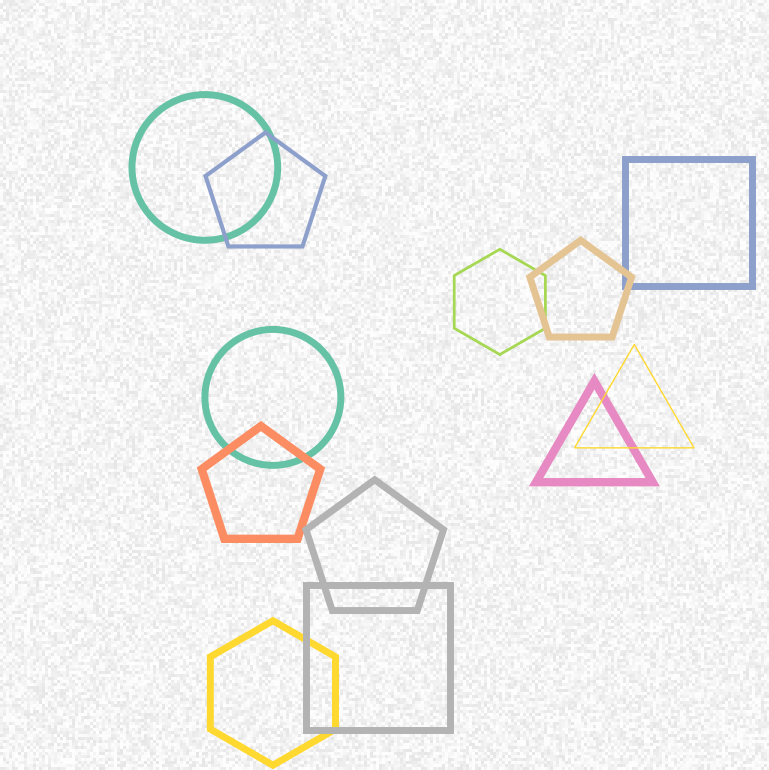[{"shape": "circle", "thickness": 2.5, "radius": 0.44, "center": [0.354, 0.484]}, {"shape": "circle", "thickness": 2.5, "radius": 0.47, "center": [0.266, 0.783]}, {"shape": "pentagon", "thickness": 3, "radius": 0.4, "center": [0.339, 0.366]}, {"shape": "square", "thickness": 2.5, "radius": 0.41, "center": [0.894, 0.711]}, {"shape": "pentagon", "thickness": 1.5, "radius": 0.41, "center": [0.345, 0.746]}, {"shape": "triangle", "thickness": 3, "radius": 0.44, "center": [0.772, 0.418]}, {"shape": "hexagon", "thickness": 1, "radius": 0.34, "center": [0.649, 0.608]}, {"shape": "triangle", "thickness": 0.5, "radius": 0.45, "center": [0.824, 0.463]}, {"shape": "hexagon", "thickness": 2.5, "radius": 0.47, "center": [0.354, 0.1]}, {"shape": "pentagon", "thickness": 2.5, "radius": 0.35, "center": [0.754, 0.618]}, {"shape": "pentagon", "thickness": 2.5, "radius": 0.47, "center": [0.487, 0.283]}, {"shape": "square", "thickness": 2.5, "radius": 0.47, "center": [0.491, 0.146]}]